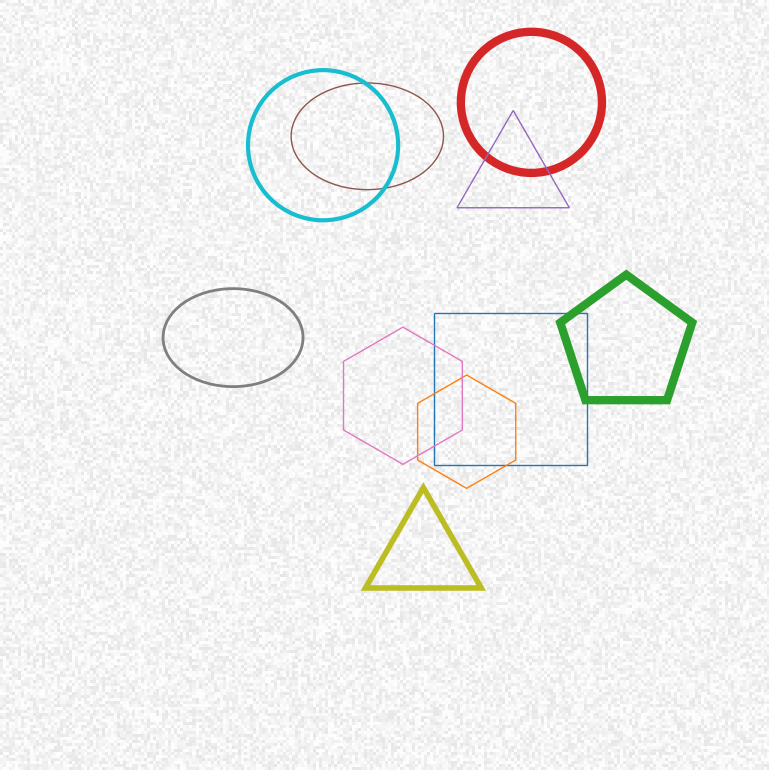[{"shape": "square", "thickness": 0.5, "radius": 0.5, "center": [0.663, 0.495]}, {"shape": "hexagon", "thickness": 0.5, "radius": 0.37, "center": [0.606, 0.439]}, {"shape": "pentagon", "thickness": 3, "radius": 0.45, "center": [0.813, 0.553]}, {"shape": "circle", "thickness": 3, "radius": 0.46, "center": [0.69, 0.867]}, {"shape": "triangle", "thickness": 0.5, "radius": 0.42, "center": [0.666, 0.772]}, {"shape": "oval", "thickness": 0.5, "radius": 0.49, "center": [0.477, 0.823]}, {"shape": "hexagon", "thickness": 0.5, "radius": 0.45, "center": [0.523, 0.486]}, {"shape": "oval", "thickness": 1, "radius": 0.45, "center": [0.303, 0.562]}, {"shape": "triangle", "thickness": 2, "radius": 0.43, "center": [0.55, 0.28]}, {"shape": "circle", "thickness": 1.5, "radius": 0.49, "center": [0.42, 0.811]}]